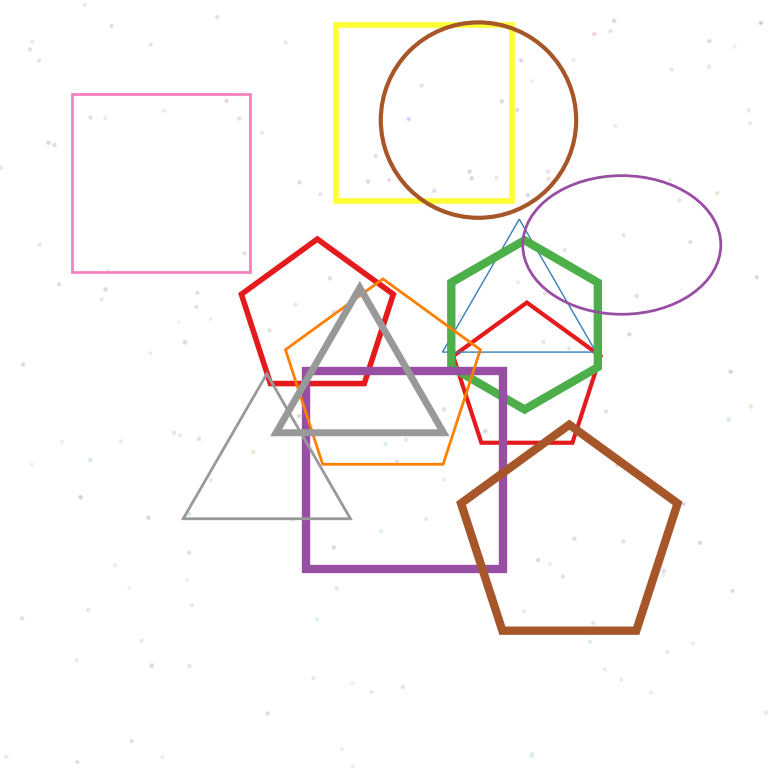[{"shape": "pentagon", "thickness": 2, "radius": 0.52, "center": [0.412, 0.586]}, {"shape": "pentagon", "thickness": 1.5, "radius": 0.5, "center": [0.684, 0.506]}, {"shape": "triangle", "thickness": 0.5, "radius": 0.58, "center": [0.674, 0.6]}, {"shape": "hexagon", "thickness": 3, "radius": 0.55, "center": [0.681, 0.578]}, {"shape": "square", "thickness": 3, "radius": 0.64, "center": [0.525, 0.389]}, {"shape": "oval", "thickness": 1, "radius": 0.64, "center": [0.807, 0.682]}, {"shape": "pentagon", "thickness": 1, "radius": 0.67, "center": [0.497, 0.505]}, {"shape": "square", "thickness": 2, "radius": 0.57, "center": [0.551, 0.853]}, {"shape": "pentagon", "thickness": 3, "radius": 0.74, "center": [0.739, 0.301]}, {"shape": "circle", "thickness": 1.5, "radius": 0.63, "center": [0.621, 0.844]}, {"shape": "square", "thickness": 1, "radius": 0.58, "center": [0.21, 0.762]}, {"shape": "triangle", "thickness": 2.5, "radius": 0.63, "center": [0.467, 0.501]}, {"shape": "triangle", "thickness": 1, "radius": 0.63, "center": [0.347, 0.389]}]